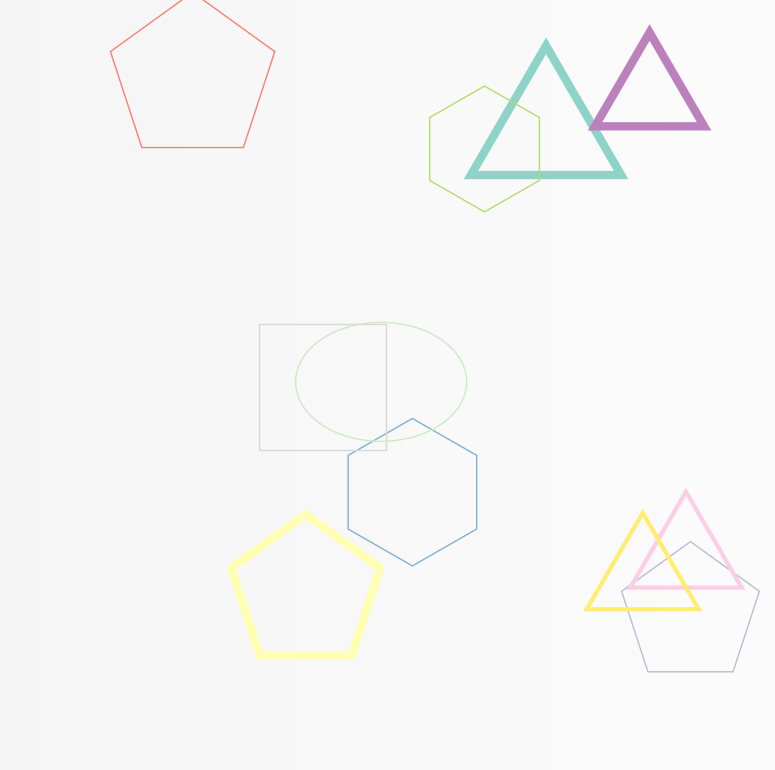[{"shape": "triangle", "thickness": 3, "radius": 0.56, "center": [0.705, 0.829]}, {"shape": "pentagon", "thickness": 3, "radius": 0.51, "center": [0.394, 0.231]}, {"shape": "pentagon", "thickness": 0.5, "radius": 0.47, "center": [0.891, 0.203]}, {"shape": "pentagon", "thickness": 0.5, "radius": 0.56, "center": [0.249, 0.899]}, {"shape": "hexagon", "thickness": 0.5, "radius": 0.48, "center": [0.532, 0.361]}, {"shape": "hexagon", "thickness": 0.5, "radius": 0.41, "center": [0.625, 0.807]}, {"shape": "triangle", "thickness": 1.5, "radius": 0.41, "center": [0.885, 0.278]}, {"shape": "square", "thickness": 0.5, "radius": 0.41, "center": [0.416, 0.497]}, {"shape": "triangle", "thickness": 3, "radius": 0.41, "center": [0.838, 0.877]}, {"shape": "oval", "thickness": 0.5, "radius": 0.55, "center": [0.492, 0.504]}, {"shape": "triangle", "thickness": 1.5, "radius": 0.42, "center": [0.829, 0.251]}]